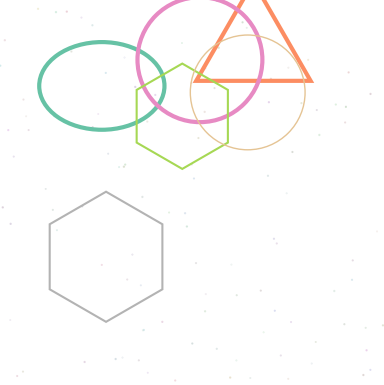[{"shape": "oval", "thickness": 3, "radius": 0.81, "center": [0.265, 0.777]}, {"shape": "triangle", "thickness": 3, "radius": 0.86, "center": [0.658, 0.876]}, {"shape": "circle", "thickness": 3, "radius": 0.81, "center": [0.519, 0.845]}, {"shape": "hexagon", "thickness": 1.5, "radius": 0.68, "center": [0.473, 0.698]}, {"shape": "circle", "thickness": 1, "radius": 0.75, "center": [0.643, 0.76]}, {"shape": "hexagon", "thickness": 1.5, "radius": 0.84, "center": [0.275, 0.333]}]